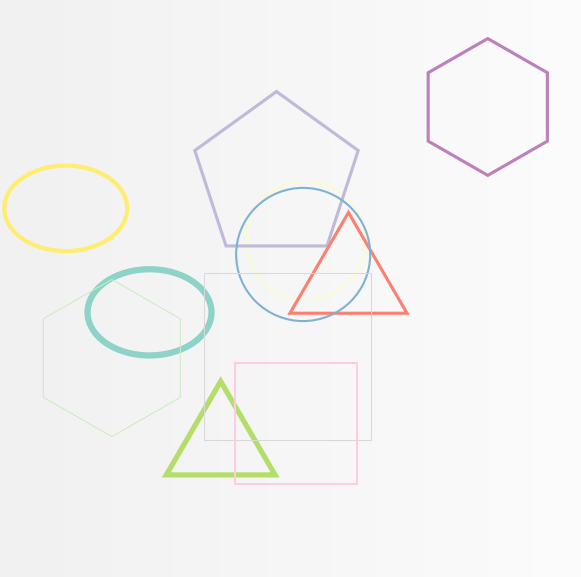[{"shape": "oval", "thickness": 3, "radius": 0.53, "center": [0.257, 0.458]}, {"shape": "circle", "thickness": 0.5, "radius": 0.51, "center": [0.526, 0.583]}, {"shape": "pentagon", "thickness": 1.5, "radius": 0.74, "center": [0.476, 0.693]}, {"shape": "triangle", "thickness": 1.5, "radius": 0.58, "center": [0.6, 0.515]}, {"shape": "circle", "thickness": 1, "radius": 0.58, "center": [0.522, 0.559]}, {"shape": "triangle", "thickness": 2.5, "radius": 0.54, "center": [0.38, 0.231]}, {"shape": "square", "thickness": 1, "radius": 0.53, "center": [0.509, 0.265]}, {"shape": "square", "thickness": 0.5, "radius": 0.72, "center": [0.494, 0.382]}, {"shape": "hexagon", "thickness": 1.5, "radius": 0.59, "center": [0.839, 0.814]}, {"shape": "hexagon", "thickness": 0.5, "radius": 0.68, "center": [0.192, 0.379]}, {"shape": "oval", "thickness": 2, "radius": 0.53, "center": [0.113, 0.638]}]